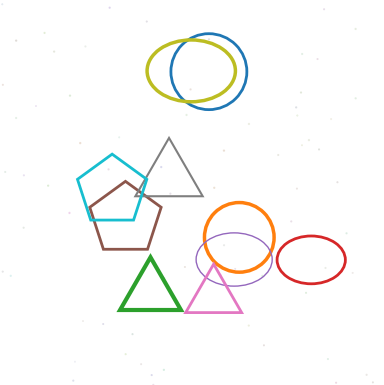[{"shape": "circle", "thickness": 2, "radius": 0.49, "center": [0.543, 0.814]}, {"shape": "circle", "thickness": 2.5, "radius": 0.45, "center": [0.621, 0.383]}, {"shape": "triangle", "thickness": 3, "radius": 0.46, "center": [0.391, 0.24]}, {"shape": "oval", "thickness": 2, "radius": 0.44, "center": [0.808, 0.325]}, {"shape": "oval", "thickness": 1, "radius": 0.49, "center": [0.608, 0.326]}, {"shape": "pentagon", "thickness": 2, "radius": 0.49, "center": [0.326, 0.431]}, {"shape": "triangle", "thickness": 2, "radius": 0.42, "center": [0.555, 0.23]}, {"shape": "triangle", "thickness": 1.5, "radius": 0.5, "center": [0.439, 0.541]}, {"shape": "oval", "thickness": 2.5, "radius": 0.57, "center": [0.497, 0.816]}, {"shape": "pentagon", "thickness": 2, "radius": 0.47, "center": [0.291, 0.505]}]